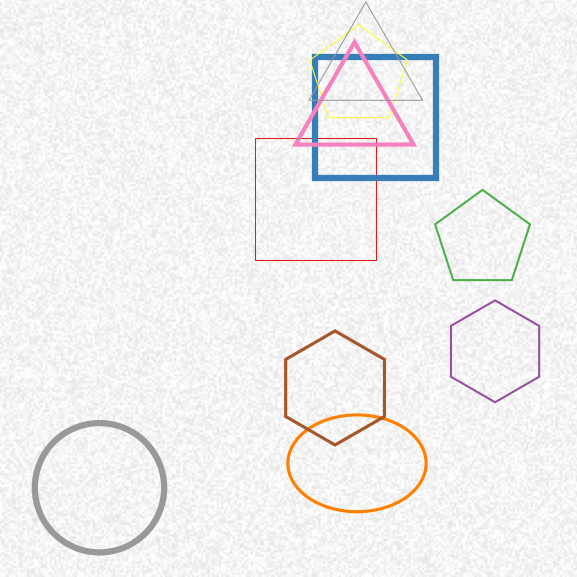[{"shape": "square", "thickness": 0.5, "radius": 0.53, "center": [0.547, 0.654]}, {"shape": "square", "thickness": 3, "radius": 0.52, "center": [0.65, 0.796]}, {"shape": "pentagon", "thickness": 1, "radius": 0.43, "center": [0.836, 0.584]}, {"shape": "hexagon", "thickness": 1, "radius": 0.44, "center": [0.857, 0.391]}, {"shape": "oval", "thickness": 1.5, "radius": 0.6, "center": [0.618, 0.197]}, {"shape": "pentagon", "thickness": 0.5, "radius": 0.45, "center": [0.621, 0.867]}, {"shape": "hexagon", "thickness": 1.5, "radius": 0.49, "center": [0.58, 0.327]}, {"shape": "triangle", "thickness": 2, "radius": 0.59, "center": [0.614, 0.808]}, {"shape": "circle", "thickness": 3, "radius": 0.56, "center": [0.172, 0.155]}, {"shape": "triangle", "thickness": 0.5, "radius": 0.57, "center": [0.633, 0.882]}]